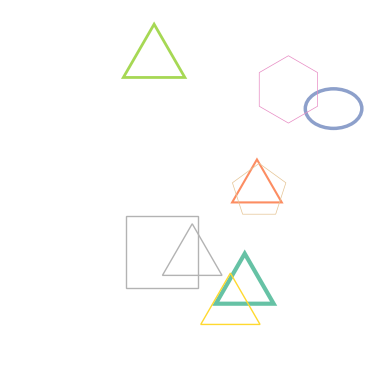[{"shape": "triangle", "thickness": 3, "radius": 0.43, "center": [0.636, 0.255]}, {"shape": "triangle", "thickness": 1.5, "radius": 0.37, "center": [0.667, 0.511]}, {"shape": "oval", "thickness": 2.5, "radius": 0.37, "center": [0.866, 0.718]}, {"shape": "hexagon", "thickness": 0.5, "radius": 0.44, "center": [0.749, 0.768]}, {"shape": "triangle", "thickness": 2, "radius": 0.46, "center": [0.4, 0.845]}, {"shape": "triangle", "thickness": 1, "radius": 0.44, "center": [0.598, 0.202]}, {"shape": "pentagon", "thickness": 0.5, "radius": 0.36, "center": [0.673, 0.503]}, {"shape": "square", "thickness": 1, "radius": 0.47, "center": [0.421, 0.345]}, {"shape": "triangle", "thickness": 1, "radius": 0.45, "center": [0.499, 0.329]}]